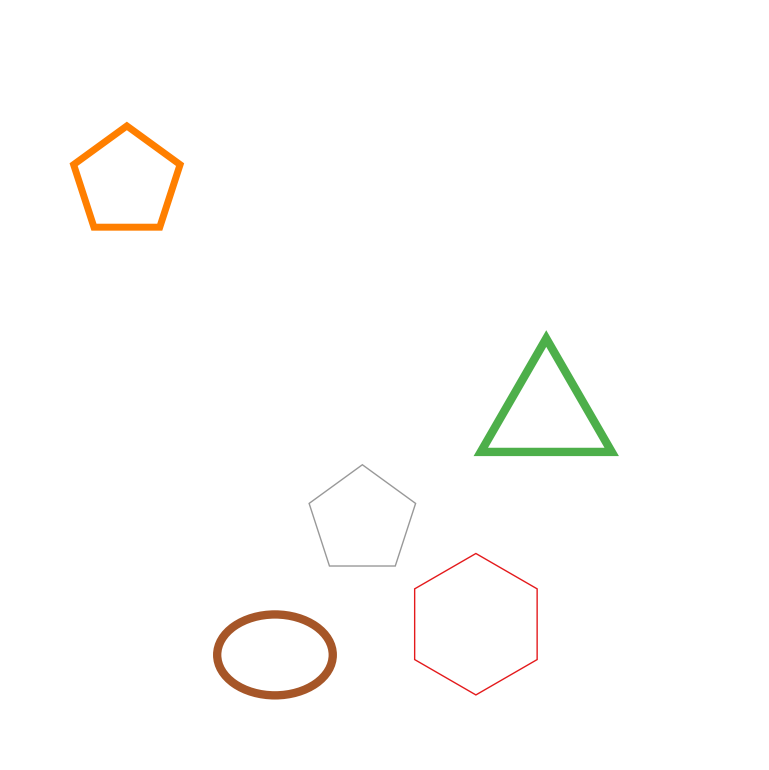[{"shape": "hexagon", "thickness": 0.5, "radius": 0.46, "center": [0.618, 0.189]}, {"shape": "triangle", "thickness": 3, "radius": 0.49, "center": [0.709, 0.462]}, {"shape": "pentagon", "thickness": 2.5, "radius": 0.36, "center": [0.165, 0.764]}, {"shape": "oval", "thickness": 3, "radius": 0.38, "center": [0.357, 0.149]}, {"shape": "pentagon", "thickness": 0.5, "radius": 0.36, "center": [0.471, 0.324]}]